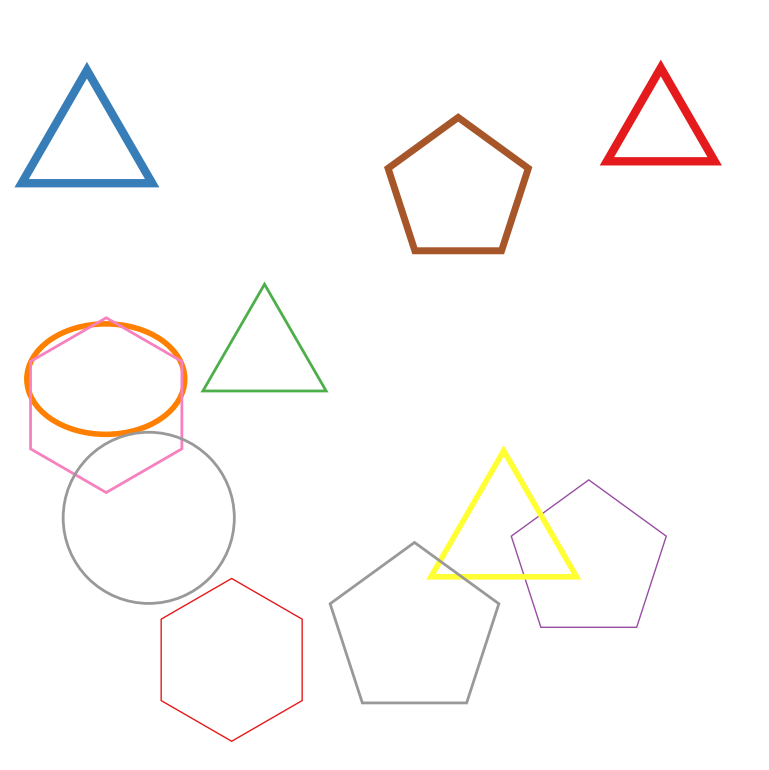[{"shape": "triangle", "thickness": 3, "radius": 0.4, "center": [0.858, 0.831]}, {"shape": "hexagon", "thickness": 0.5, "radius": 0.53, "center": [0.301, 0.143]}, {"shape": "triangle", "thickness": 3, "radius": 0.49, "center": [0.113, 0.811]}, {"shape": "triangle", "thickness": 1, "radius": 0.46, "center": [0.344, 0.538]}, {"shape": "pentagon", "thickness": 0.5, "radius": 0.53, "center": [0.765, 0.271]}, {"shape": "oval", "thickness": 2, "radius": 0.51, "center": [0.137, 0.508]}, {"shape": "triangle", "thickness": 2, "radius": 0.55, "center": [0.654, 0.306]}, {"shape": "pentagon", "thickness": 2.5, "radius": 0.48, "center": [0.595, 0.752]}, {"shape": "hexagon", "thickness": 1, "radius": 0.57, "center": [0.138, 0.474]}, {"shape": "circle", "thickness": 1, "radius": 0.56, "center": [0.193, 0.327]}, {"shape": "pentagon", "thickness": 1, "radius": 0.58, "center": [0.538, 0.18]}]